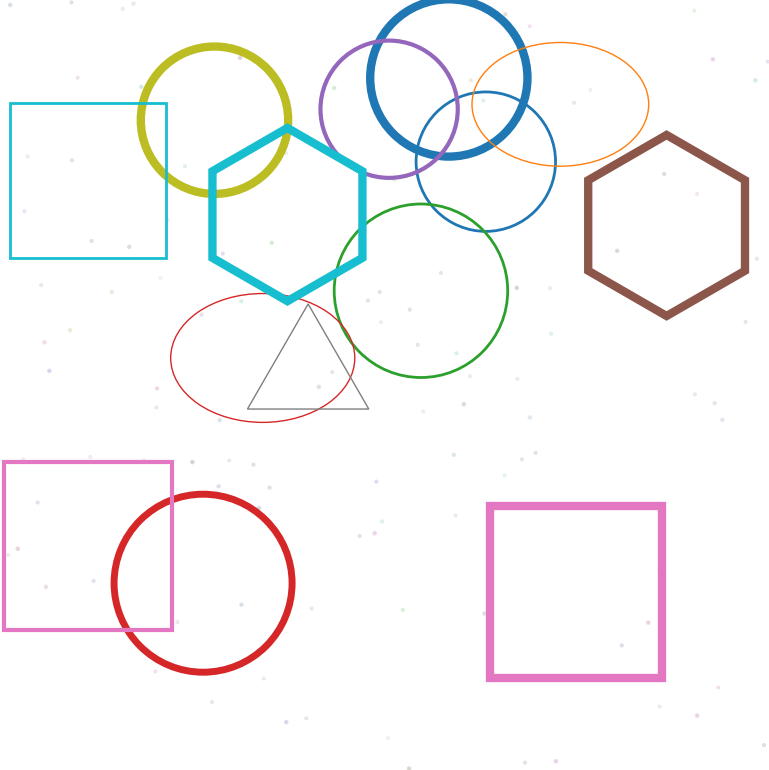[{"shape": "circle", "thickness": 1, "radius": 0.45, "center": [0.631, 0.79]}, {"shape": "circle", "thickness": 3, "radius": 0.51, "center": [0.583, 0.899]}, {"shape": "oval", "thickness": 0.5, "radius": 0.57, "center": [0.728, 0.864]}, {"shape": "circle", "thickness": 1, "radius": 0.56, "center": [0.547, 0.622]}, {"shape": "oval", "thickness": 0.5, "radius": 0.6, "center": [0.341, 0.535]}, {"shape": "circle", "thickness": 2.5, "radius": 0.58, "center": [0.264, 0.243]}, {"shape": "circle", "thickness": 1.5, "radius": 0.45, "center": [0.505, 0.858]}, {"shape": "hexagon", "thickness": 3, "radius": 0.59, "center": [0.866, 0.707]}, {"shape": "square", "thickness": 3, "radius": 0.56, "center": [0.748, 0.231]}, {"shape": "square", "thickness": 1.5, "radius": 0.55, "center": [0.115, 0.291]}, {"shape": "triangle", "thickness": 0.5, "radius": 0.45, "center": [0.4, 0.514]}, {"shape": "circle", "thickness": 3, "radius": 0.48, "center": [0.279, 0.844]}, {"shape": "hexagon", "thickness": 3, "radius": 0.56, "center": [0.373, 0.721]}, {"shape": "square", "thickness": 1, "radius": 0.5, "center": [0.115, 0.765]}]